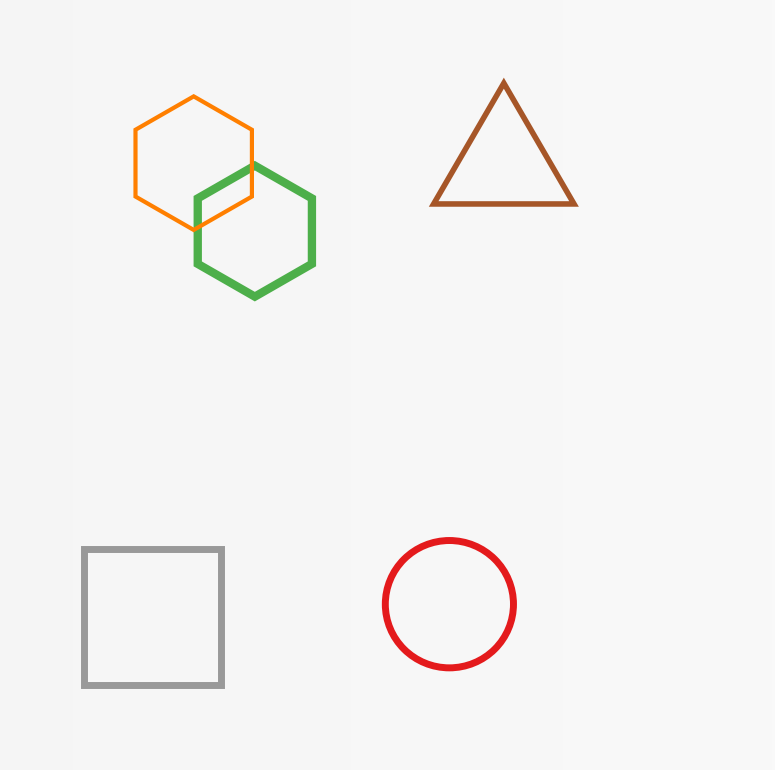[{"shape": "circle", "thickness": 2.5, "radius": 0.41, "center": [0.58, 0.215]}, {"shape": "hexagon", "thickness": 3, "radius": 0.43, "center": [0.329, 0.7]}, {"shape": "hexagon", "thickness": 1.5, "radius": 0.43, "center": [0.25, 0.788]}, {"shape": "triangle", "thickness": 2, "radius": 0.52, "center": [0.65, 0.787]}, {"shape": "square", "thickness": 2.5, "radius": 0.44, "center": [0.197, 0.198]}]